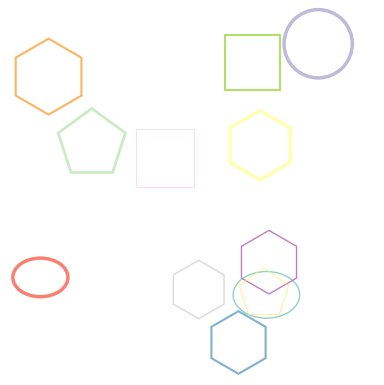[{"shape": "oval", "thickness": 1, "radius": 0.43, "center": [0.692, 0.234]}, {"shape": "hexagon", "thickness": 2.5, "radius": 0.45, "center": [0.675, 0.623]}, {"shape": "circle", "thickness": 2.5, "radius": 0.44, "center": [0.826, 0.886]}, {"shape": "oval", "thickness": 2.5, "radius": 0.36, "center": [0.105, 0.279]}, {"shape": "hexagon", "thickness": 1.5, "radius": 0.41, "center": [0.619, 0.11]}, {"shape": "hexagon", "thickness": 1.5, "radius": 0.49, "center": [0.126, 0.801]}, {"shape": "square", "thickness": 1.5, "radius": 0.35, "center": [0.656, 0.838]}, {"shape": "square", "thickness": 0.5, "radius": 0.38, "center": [0.428, 0.589]}, {"shape": "hexagon", "thickness": 1, "radius": 0.38, "center": [0.516, 0.248]}, {"shape": "hexagon", "thickness": 1, "radius": 0.41, "center": [0.699, 0.319]}, {"shape": "pentagon", "thickness": 2, "radius": 0.46, "center": [0.238, 0.626]}, {"shape": "pentagon", "thickness": 0.5, "radius": 0.34, "center": [0.685, 0.237]}]